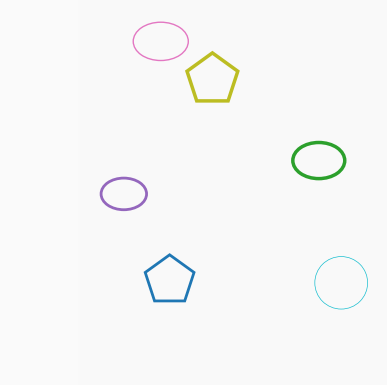[{"shape": "pentagon", "thickness": 2, "radius": 0.33, "center": [0.438, 0.272]}, {"shape": "oval", "thickness": 2.5, "radius": 0.34, "center": [0.823, 0.583]}, {"shape": "oval", "thickness": 2, "radius": 0.29, "center": [0.32, 0.496]}, {"shape": "oval", "thickness": 1, "radius": 0.36, "center": [0.415, 0.893]}, {"shape": "pentagon", "thickness": 2.5, "radius": 0.34, "center": [0.548, 0.794]}, {"shape": "circle", "thickness": 0.5, "radius": 0.34, "center": [0.881, 0.265]}]